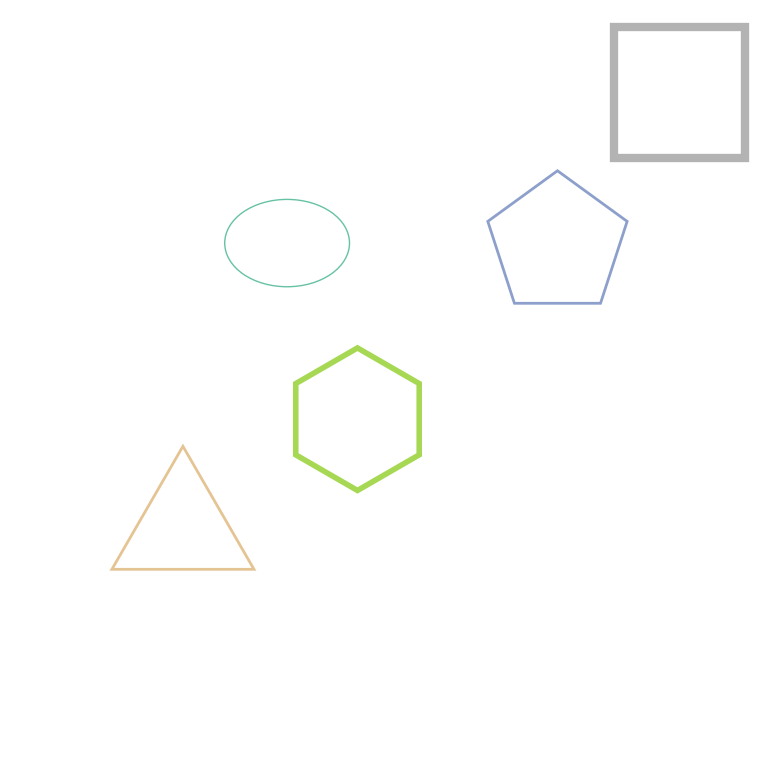[{"shape": "oval", "thickness": 0.5, "radius": 0.41, "center": [0.373, 0.684]}, {"shape": "pentagon", "thickness": 1, "radius": 0.48, "center": [0.724, 0.683]}, {"shape": "hexagon", "thickness": 2, "radius": 0.46, "center": [0.464, 0.456]}, {"shape": "triangle", "thickness": 1, "radius": 0.53, "center": [0.238, 0.314]}, {"shape": "square", "thickness": 3, "radius": 0.43, "center": [0.883, 0.88]}]